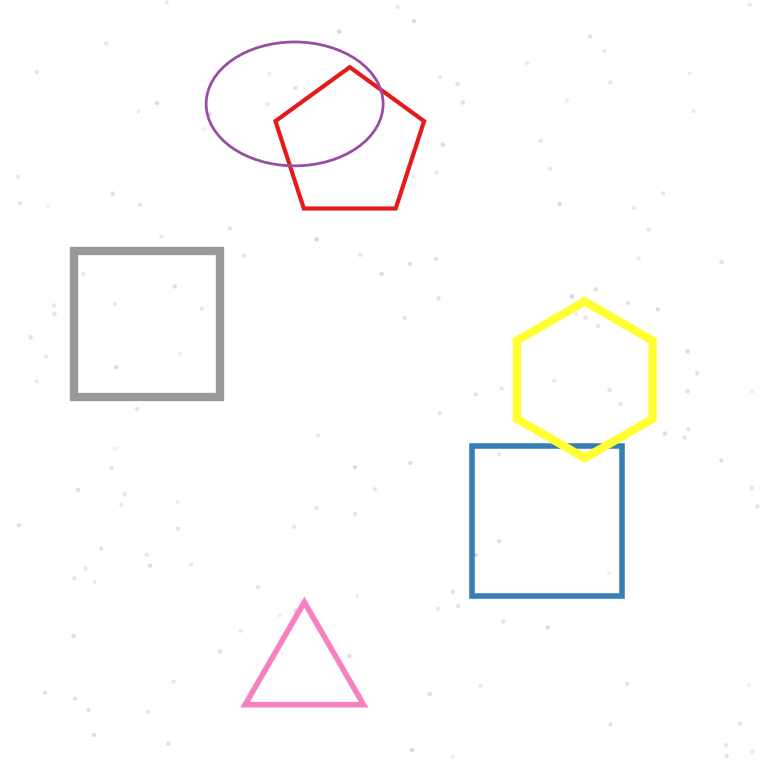[{"shape": "pentagon", "thickness": 1.5, "radius": 0.51, "center": [0.454, 0.811]}, {"shape": "square", "thickness": 2, "radius": 0.49, "center": [0.71, 0.324]}, {"shape": "oval", "thickness": 1, "radius": 0.57, "center": [0.383, 0.865]}, {"shape": "hexagon", "thickness": 3, "radius": 0.51, "center": [0.759, 0.507]}, {"shape": "triangle", "thickness": 2, "radius": 0.44, "center": [0.395, 0.129]}, {"shape": "square", "thickness": 3, "radius": 0.47, "center": [0.191, 0.579]}]